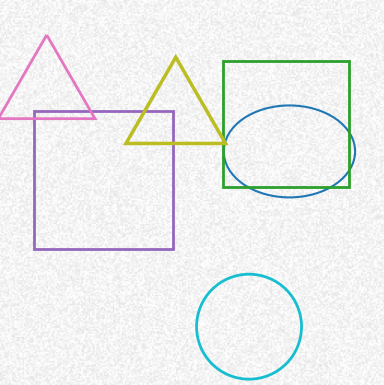[{"shape": "oval", "thickness": 1.5, "radius": 0.85, "center": [0.752, 0.607]}, {"shape": "square", "thickness": 2, "radius": 0.82, "center": [0.742, 0.677]}, {"shape": "square", "thickness": 2, "radius": 0.9, "center": [0.269, 0.532]}, {"shape": "triangle", "thickness": 2, "radius": 0.72, "center": [0.121, 0.764]}, {"shape": "triangle", "thickness": 2.5, "radius": 0.75, "center": [0.457, 0.702]}, {"shape": "circle", "thickness": 2, "radius": 0.68, "center": [0.647, 0.151]}]